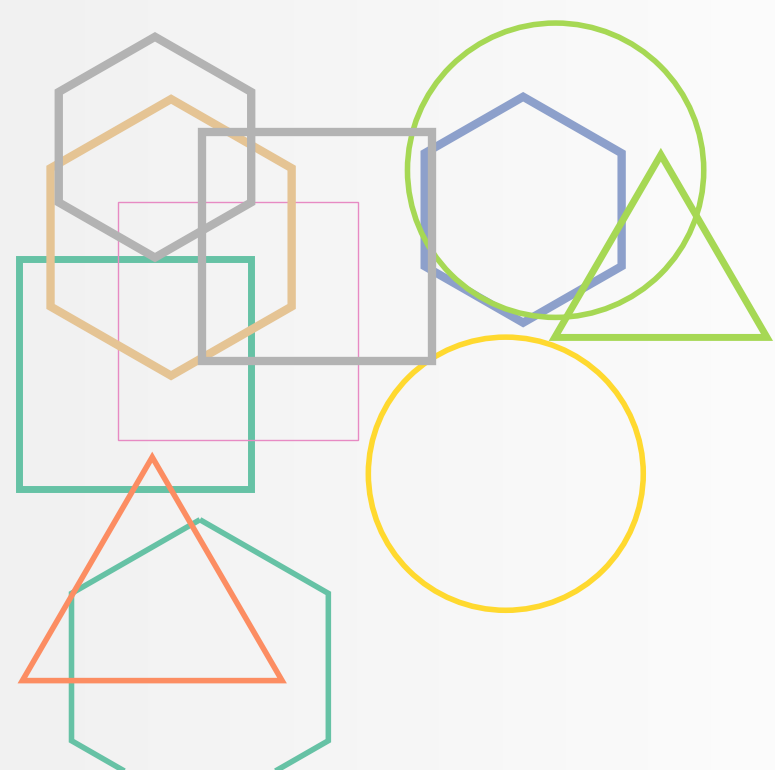[{"shape": "hexagon", "thickness": 2, "radius": 0.96, "center": [0.258, 0.134]}, {"shape": "square", "thickness": 2.5, "radius": 0.75, "center": [0.174, 0.514]}, {"shape": "triangle", "thickness": 2, "radius": 0.97, "center": [0.196, 0.213]}, {"shape": "hexagon", "thickness": 3, "radius": 0.73, "center": [0.675, 0.728]}, {"shape": "square", "thickness": 0.5, "radius": 0.77, "center": [0.307, 0.583]}, {"shape": "circle", "thickness": 2, "radius": 0.96, "center": [0.717, 0.779]}, {"shape": "triangle", "thickness": 2.5, "radius": 0.79, "center": [0.853, 0.641]}, {"shape": "circle", "thickness": 2, "radius": 0.89, "center": [0.653, 0.385]}, {"shape": "hexagon", "thickness": 3, "radius": 0.9, "center": [0.221, 0.692]}, {"shape": "square", "thickness": 3, "radius": 0.74, "center": [0.409, 0.68]}, {"shape": "hexagon", "thickness": 3, "radius": 0.72, "center": [0.2, 0.809]}]